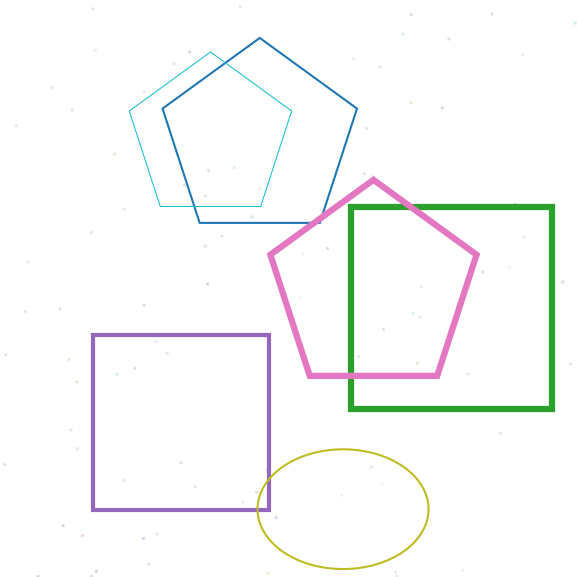[{"shape": "pentagon", "thickness": 1, "radius": 0.89, "center": [0.45, 0.756]}, {"shape": "square", "thickness": 3, "radius": 0.87, "center": [0.782, 0.466]}, {"shape": "square", "thickness": 2, "radius": 0.76, "center": [0.313, 0.268]}, {"shape": "pentagon", "thickness": 3, "radius": 0.94, "center": [0.647, 0.5]}, {"shape": "oval", "thickness": 1, "radius": 0.74, "center": [0.594, 0.117]}, {"shape": "pentagon", "thickness": 0.5, "radius": 0.74, "center": [0.364, 0.761]}]